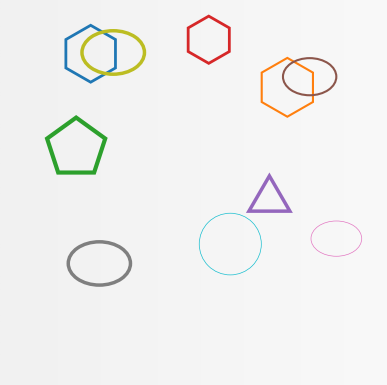[{"shape": "hexagon", "thickness": 2, "radius": 0.37, "center": [0.234, 0.86]}, {"shape": "hexagon", "thickness": 1.5, "radius": 0.38, "center": [0.742, 0.773]}, {"shape": "pentagon", "thickness": 3, "radius": 0.39, "center": [0.197, 0.616]}, {"shape": "hexagon", "thickness": 2, "radius": 0.31, "center": [0.539, 0.897]}, {"shape": "triangle", "thickness": 2.5, "radius": 0.3, "center": [0.695, 0.482]}, {"shape": "oval", "thickness": 1.5, "radius": 0.34, "center": [0.799, 0.801]}, {"shape": "oval", "thickness": 0.5, "radius": 0.33, "center": [0.868, 0.38]}, {"shape": "oval", "thickness": 2.5, "radius": 0.4, "center": [0.256, 0.316]}, {"shape": "oval", "thickness": 2.5, "radius": 0.4, "center": [0.292, 0.864]}, {"shape": "circle", "thickness": 0.5, "radius": 0.4, "center": [0.594, 0.366]}]